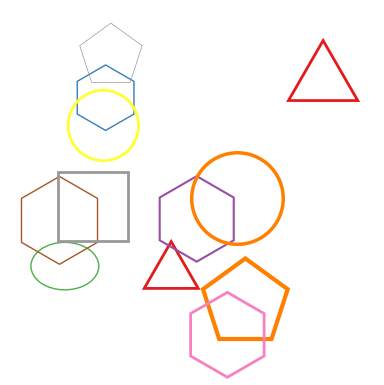[{"shape": "triangle", "thickness": 2, "radius": 0.52, "center": [0.839, 0.791]}, {"shape": "triangle", "thickness": 2, "radius": 0.41, "center": [0.445, 0.291]}, {"shape": "hexagon", "thickness": 1, "radius": 0.43, "center": [0.274, 0.746]}, {"shape": "oval", "thickness": 1, "radius": 0.44, "center": [0.168, 0.309]}, {"shape": "hexagon", "thickness": 1.5, "radius": 0.56, "center": [0.511, 0.431]}, {"shape": "circle", "thickness": 2.5, "radius": 0.59, "center": [0.617, 0.484]}, {"shape": "pentagon", "thickness": 3, "radius": 0.58, "center": [0.637, 0.213]}, {"shape": "circle", "thickness": 2, "radius": 0.46, "center": [0.268, 0.674]}, {"shape": "hexagon", "thickness": 1, "radius": 0.57, "center": [0.155, 0.428]}, {"shape": "hexagon", "thickness": 2, "radius": 0.55, "center": [0.591, 0.13]}, {"shape": "square", "thickness": 2, "radius": 0.45, "center": [0.242, 0.463]}, {"shape": "pentagon", "thickness": 0.5, "radius": 0.43, "center": [0.288, 0.855]}]